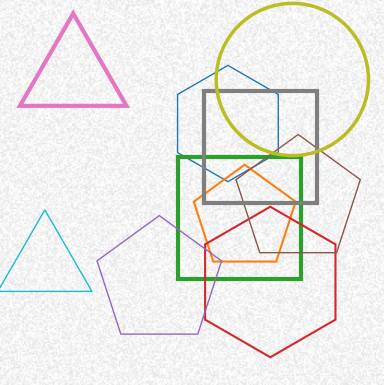[{"shape": "hexagon", "thickness": 1, "radius": 0.76, "center": [0.592, 0.679]}, {"shape": "pentagon", "thickness": 1.5, "radius": 0.7, "center": [0.636, 0.433]}, {"shape": "square", "thickness": 3, "radius": 0.8, "center": [0.622, 0.434]}, {"shape": "hexagon", "thickness": 1.5, "radius": 0.98, "center": [0.702, 0.268]}, {"shape": "pentagon", "thickness": 1, "radius": 0.85, "center": [0.414, 0.27]}, {"shape": "pentagon", "thickness": 1, "radius": 0.85, "center": [0.774, 0.481]}, {"shape": "triangle", "thickness": 3, "radius": 0.8, "center": [0.19, 0.805]}, {"shape": "square", "thickness": 3, "radius": 0.73, "center": [0.677, 0.618]}, {"shape": "circle", "thickness": 2.5, "radius": 0.99, "center": [0.759, 0.794]}, {"shape": "triangle", "thickness": 1, "radius": 0.71, "center": [0.117, 0.314]}]